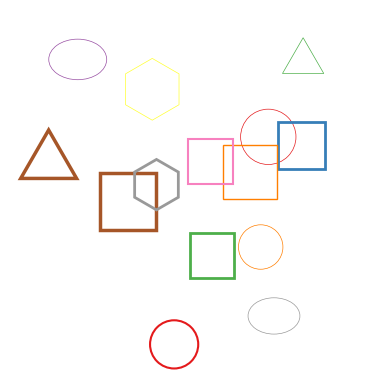[{"shape": "circle", "thickness": 0.5, "radius": 0.36, "center": [0.697, 0.645]}, {"shape": "circle", "thickness": 1.5, "radius": 0.31, "center": [0.452, 0.105]}, {"shape": "square", "thickness": 2, "radius": 0.3, "center": [0.784, 0.622]}, {"shape": "square", "thickness": 2, "radius": 0.29, "center": [0.55, 0.336]}, {"shape": "triangle", "thickness": 0.5, "radius": 0.31, "center": [0.787, 0.84]}, {"shape": "oval", "thickness": 0.5, "radius": 0.38, "center": [0.202, 0.846]}, {"shape": "circle", "thickness": 0.5, "radius": 0.29, "center": [0.677, 0.358]}, {"shape": "square", "thickness": 1, "radius": 0.35, "center": [0.65, 0.552]}, {"shape": "hexagon", "thickness": 0.5, "radius": 0.4, "center": [0.395, 0.768]}, {"shape": "square", "thickness": 2.5, "radius": 0.37, "center": [0.332, 0.476]}, {"shape": "triangle", "thickness": 2.5, "radius": 0.42, "center": [0.126, 0.578]}, {"shape": "square", "thickness": 1.5, "radius": 0.29, "center": [0.547, 0.581]}, {"shape": "hexagon", "thickness": 2, "radius": 0.33, "center": [0.406, 0.52]}, {"shape": "oval", "thickness": 0.5, "radius": 0.34, "center": [0.712, 0.179]}]